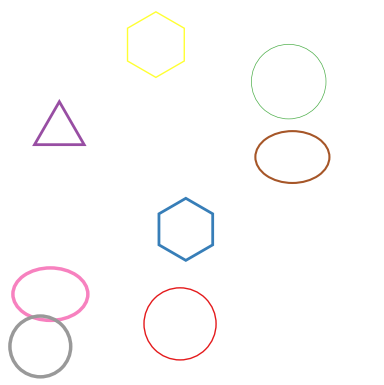[{"shape": "circle", "thickness": 1, "radius": 0.47, "center": [0.468, 0.159]}, {"shape": "hexagon", "thickness": 2, "radius": 0.4, "center": [0.483, 0.404]}, {"shape": "circle", "thickness": 0.5, "radius": 0.48, "center": [0.75, 0.788]}, {"shape": "triangle", "thickness": 2, "radius": 0.37, "center": [0.154, 0.661]}, {"shape": "hexagon", "thickness": 1, "radius": 0.43, "center": [0.405, 0.884]}, {"shape": "oval", "thickness": 1.5, "radius": 0.48, "center": [0.759, 0.592]}, {"shape": "oval", "thickness": 2.5, "radius": 0.49, "center": [0.131, 0.236]}, {"shape": "circle", "thickness": 2.5, "radius": 0.39, "center": [0.105, 0.1]}]